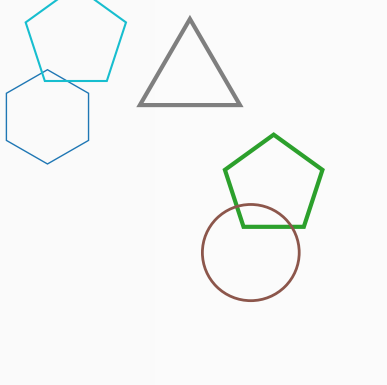[{"shape": "hexagon", "thickness": 1, "radius": 0.61, "center": [0.123, 0.697]}, {"shape": "pentagon", "thickness": 3, "radius": 0.66, "center": [0.706, 0.518]}, {"shape": "circle", "thickness": 2, "radius": 0.62, "center": [0.647, 0.344]}, {"shape": "triangle", "thickness": 3, "radius": 0.75, "center": [0.49, 0.802]}, {"shape": "pentagon", "thickness": 1.5, "radius": 0.68, "center": [0.196, 0.9]}]